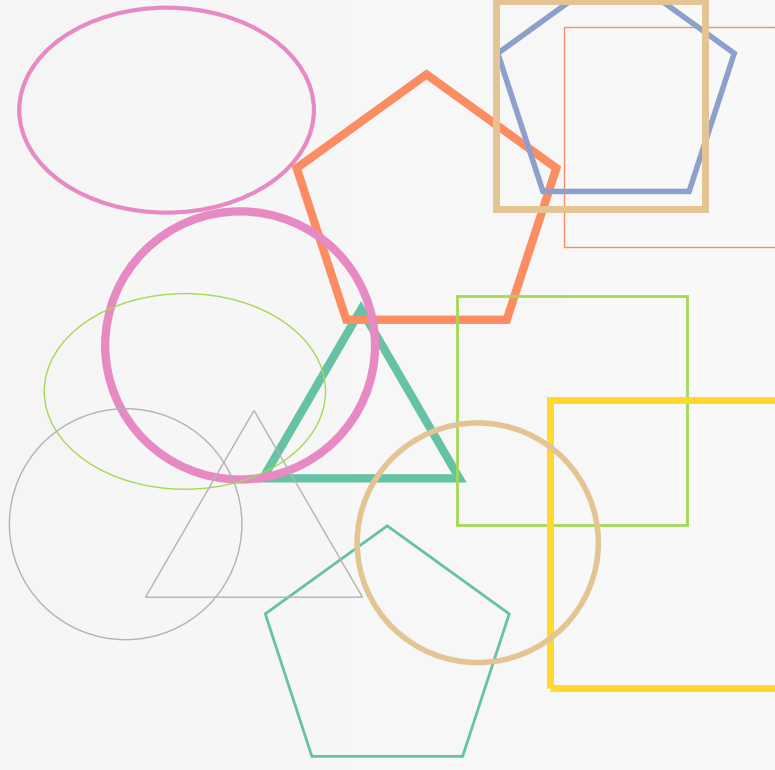[{"shape": "pentagon", "thickness": 1, "radius": 0.83, "center": [0.5, 0.152]}, {"shape": "triangle", "thickness": 3, "radius": 0.73, "center": [0.466, 0.452]}, {"shape": "pentagon", "thickness": 3, "radius": 0.88, "center": [0.55, 0.727]}, {"shape": "square", "thickness": 0.5, "radius": 0.71, "center": [0.87, 0.822]}, {"shape": "pentagon", "thickness": 2, "radius": 0.8, "center": [0.795, 0.881]}, {"shape": "circle", "thickness": 3, "radius": 0.87, "center": [0.31, 0.551]}, {"shape": "oval", "thickness": 1.5, "radius": 0.95, "center": [0.215, 0.857]}, {"shape": "square", "thickness": 1, "radius": 0.74, "center": [0.738, 0.466]}, {"shape": "oval", "thickness": 0.5, "radius": 0.91, "center": [0.239, 0.492]}, {"shape": "square", "thickness": 2.5, "radius": 0.94, "center": [0.896, 0.293]}, {"shape": "square", "thickness": 2.5, "radius": 0.67, "center": [0.774, 0.864]}, {"shape": "circle", "thickness": 2, "radius": 0.78, "center": [0.616, 0.295]}, {"shape": "circle", "thickness": 0.5, "radius": 0.75, "center": [0.162, 0.319]}, {"shape": "triangle", "thickness": 0.5, "radius": 0.81, "center": [0.328, 0.305]}]